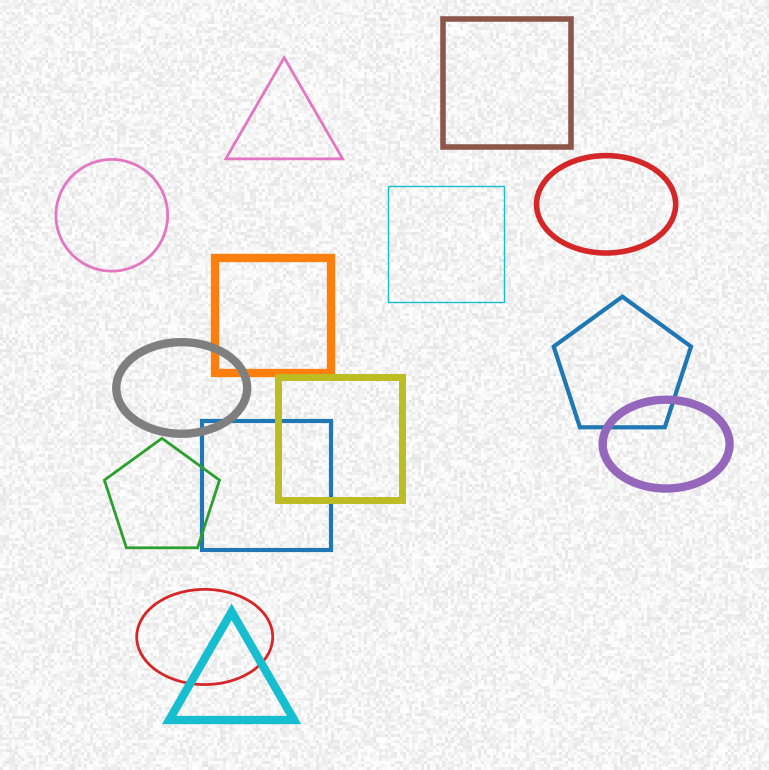[{"shape": "pentagon", "thickness": 1.5, "radius": 0.47, "center": [0.808, 0.521]}, {"shape": "square", "thickness": 1.5, "radius": 0.42, "center": [0.346, 0.37]}, {"shape": "square", "thickness": 3, "radius": 0.37, "center": [0.355, 0.59]}, {"shape": "pentagon", "thickness": 1, "radius": 0.39, "center": [0.21, 0.352]}, {"shape": "oval", "thickness": 2, "radius": 0.45, "center": [0.787, 0.735]}, {"shape": "oval", "thickness": 1, "radius": 0.44, "center": [0.266, 0.173]}, {"shape": "oval", "thickness": 3, "radius": 0.41, "center": [0.865, 0.423]}, {"shape": "square", "thickness": 2, "radius": 0.42, "center": [0.658, 0.892]}, {"shape": "circle", "thickness": 1, "radius": 0.36, "center": [0.145, 0.72]}, {"shape": "triangle", "thickness": 1, "radius": 0.44, "center": [0.369, 0.838]}, {"shape": "oval", "thickness": 3, "radius": 0.42, "center": [0.236, 0.496]}, {"shape": "square", "thickness": 2.5, "radius": 0.4, "center": [0.441, 0.431]}, {"shape": "square", "thickness": 0.5, "radius": 0.38, "center": [0.579, 0.683]}, {"shape": "triangle", "thickness": 3, "radius": 0.47, "center": [0.301, 0.112]}]